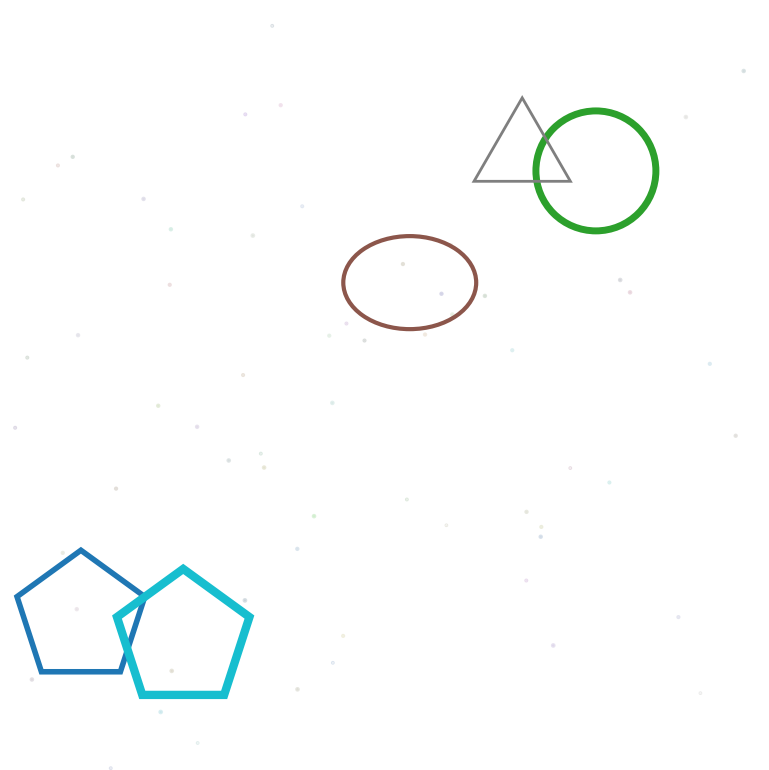[{"shape": "pentagon", "thickness": 2, "radius": 0.44, "center": [0.105, 0.198]}, {"shape": "circle", "thickness": 2.5, "radius": 0.39, "center": [0.774, 0.778]}, {"shape": "oval", "thickness": 1.5, "radius": 0.43, "center": [0.532, 0.633]}, {"shape": "triangle", "thickness": 1, "radius": 0.36, "center": [0.678, 0.801]}, {"shape": "pentagon", "thickness": 3, "radius": 0.45, "center": [0.238, 0.171]}]